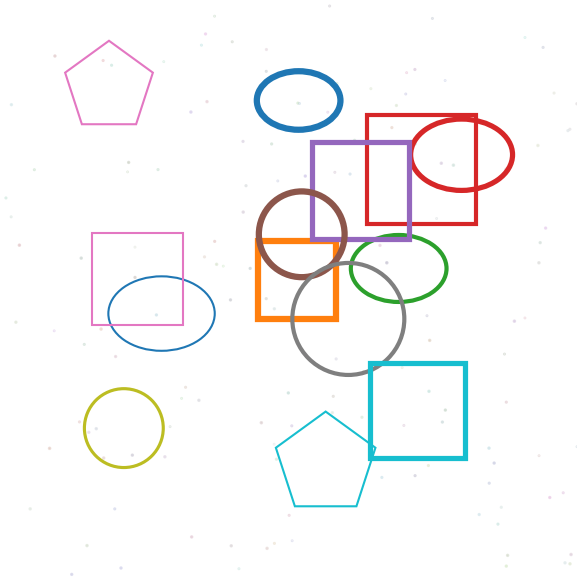[{"shape": "oval", "thickness": 1, "radius": 0.46, "center": [0.28, 0.456]}, {"shape": "oval", "thickness": 3, "radius": 0.36, "center": [0.517, 0.825]}, {"shape": "square", "thickness": 3, "radius": 0.34, "center": [0.515, 0.514]}, {"shape": "oval", "thickness": 2, "radius": 0.41, "center": [0.69, 0.534]}, {"shape": "square", "thickness": 2, "radius": 0.47, "center": [0.73, 0.706]}, {"shape": "oval", "thickness": 2.5, "radius": 0.44, "center": [0.799, 0.731]}, {"shape": "square", "thickness": 2.5, "radius": 0.42, "center": [0.624, 0.669]}, {"shape": "circle", "thickness": 3, "radius": 0.37, "center": [0.522, 0.593]}, {"shape": "pentagon", "thickness": 1, "radius": 0.4, "center": [0.189, 0.849]}, {"shape": "square", "thickness": 1, "radius": 0.4, "center": [0.238, 0.516]}, {"shape": "circle", "thickness": 2, "radius": 0.48, "center": [0.603, 0.447]}, {"shape": "circle", "thickness": 1.5, "radius": 0.34, "center": [0.214, 0.258]}, {"shape": "pentagon", "thickness": 1, "radius": 0.45, "center": [0.564, 0.196]}, {"shape": "square", "thickness": 2.5, "radius": 0.41, "center": [0.722, 0.289]}]